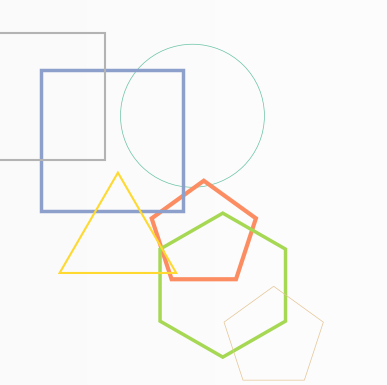[{"shape": "circle", "thickness": 0.5, "radius": 0.93, "center": [0.497, 0.699]}, {"shape": "pentagon", "thickness": 3, "radius": 0.71, "center": [0.526, 0.389]}, {"shape": "square", "thickness": 2.5, "radius": 0.92, "center": [0.29, 0.634]}, {"shape": "hexagon", "thickness": 2.5, "radius": 0.93, "center": [0.575, 0.259]}, {"shape": "triangle", "thickness": 1.5, "radius": 0.87, "center": [0.304, 0.378]}, {"shape": "pentagon", "thickness": 0.5, "radius": 0.67, "center": [0.706, 0.122]}, {"shape": "square", "thickness": 1.5, "radius": 0.82, "center": [0.107, 0.749]}]